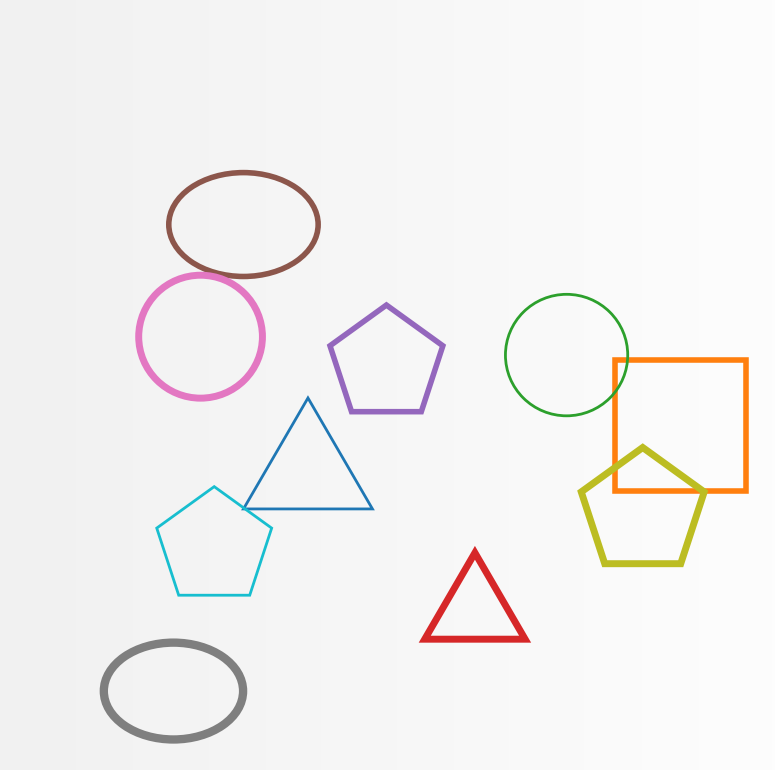[{"shape": "triangle", "thickness": 1, "radius": 0.48, "center": [0.397, 0.387]}, {"shape": "square", "thickness": 2, "radius": 0.42, "center": [0.878, 0.448]}, {"shape": "circle", "thickness": 1, "radius": 0.39, "center": [0.731, 0.539]}, {"shape": "triangle", "thickness": 2.5, "radius": 0.37, "center": [0.613, 0.207]}, {"shape": "pentagon", "thickness": 2, "radius": 0.38, "center": [0.499, 0.527]}, {"shape": "oval", "thickness": 2, "radius": 0.48, "center": [0.314, 0.708]}, {"shape": "circle", "thickness": 2.5, "radius": 0.4, "center": [0.259, 0.563]}, {"shape": "oval", "thickness": 3, "radius": 0.45, "center": [0.224, 0.103]}, {"shape": "pentagon", "thickness": 2.5, "radius": 0.42, "center": [0.829, 0.335]}, {"shape": "pentagon", "thickness": 1, "radius": 0.39, "center": [0.276, 0.29]}]